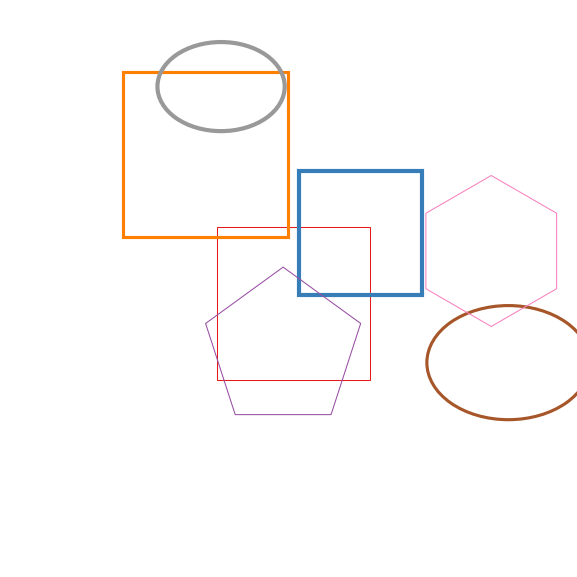[{"shape": "square", "thickness": 0.5, "radius": 0.66, "center": [0.508, 0.474]}, {"shape": "square", "thickness": 2, "radius": 0.54, "center": [0.624, 0.596]}, {"shape": "pentagon", "thickness": 0.5, "radius": 0.71, "center": [0.49, 0.395]}, {"shape": "square", "thickness": 1.5, "radius": 0.72, "center": [0.356, 0.732]}, {"shape": "oval", "thickness": 1.5, "radius": 0.71, "center": [0.88, 0.371]}, {"shape": "hexagon", "thickness": 0.5, "radius": 0.65, "center": [0.851, 0.565]}, {"shape": "oval", "thickness": 2, "radius": 0.55, "center": [0.383, 0.849]}]